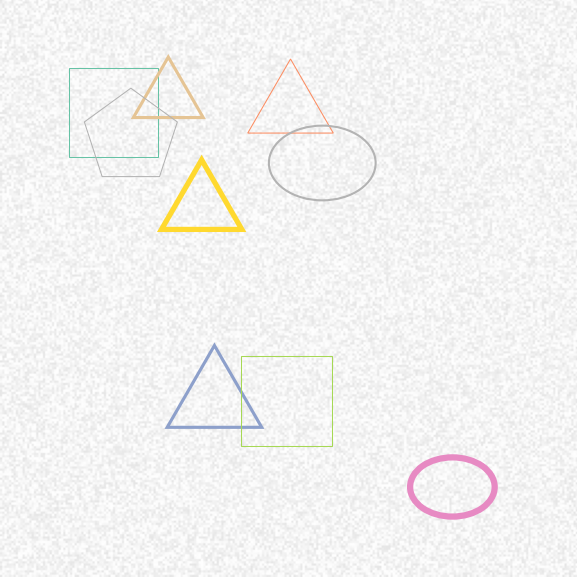[{"shape": "square", "thickness": 0.5, "radius": 0.39, "center": [0.197, 0.804]}, {"shape": "triangle", "thickness": 0.5, "radius": 0.43, "center": [0.503, 0.811]}, {"shape": "triangle", "thickness": 1.5, "radius": 0.47, "center": [0.371, 0.306]}, {"shape": "oval", "thickness": 3, "radius": 0.37, "center": [0.783, 0.156]}, {"shape": "square", "thickness": 0.5, "radius": 0.39, "center": [0.496, 0.305]}, {"shape": "triangle", "thickness": 2.5, "radius": 0.4, "center": [0.349, 0.642]}, {"shape": "triangle", "thickness": 1.5, "radius": 0.35, "center": [0.291, 0.83]}, {"shape": "pentagon", "thickness": 0.5, "radius": 0.42, "center": [0.227, 0.762]}, {"shape": "oval", "thickness": 1, "radius": 0.46, "center": [0.558, 0.717]}]